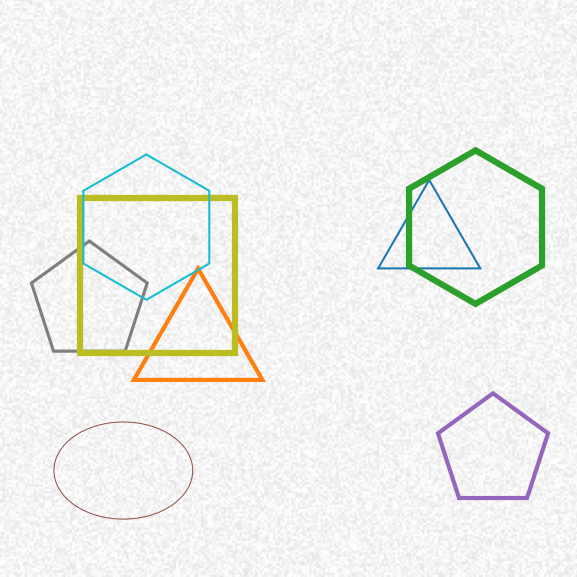[{"shape": "triangle", "thickness": 1, "radius": 0.51, "center": [0.743, 0.585]}, {"shape": "triangle", "thickness": 2, "radius": 0.64, "center": [0.343, 0.406]}, {"shape": "hexagon", "thickness": 3, "radius": 0.66, "center": [0.823, 0.606]}, {"shape": "pentagon", "thickness": 2, "radius": 0.5, "center": [0.854, 0.218]}, {"shape": "oval", "thickness": 0.5, "radius": 0.6, "center": [0.214, 0.184]}, {"shape": "pentagon", "thickness": 1.5, "radius": 0.53, "center": [0.155, 0.476]}, {"shape": "square", "thickness": 3, "radius": 0.67, "center": [0.273, 0.522]}, {"shape": "hexagon", "thickness": 1, "radius": 0.63, "center": [0.253, 0.606]}]